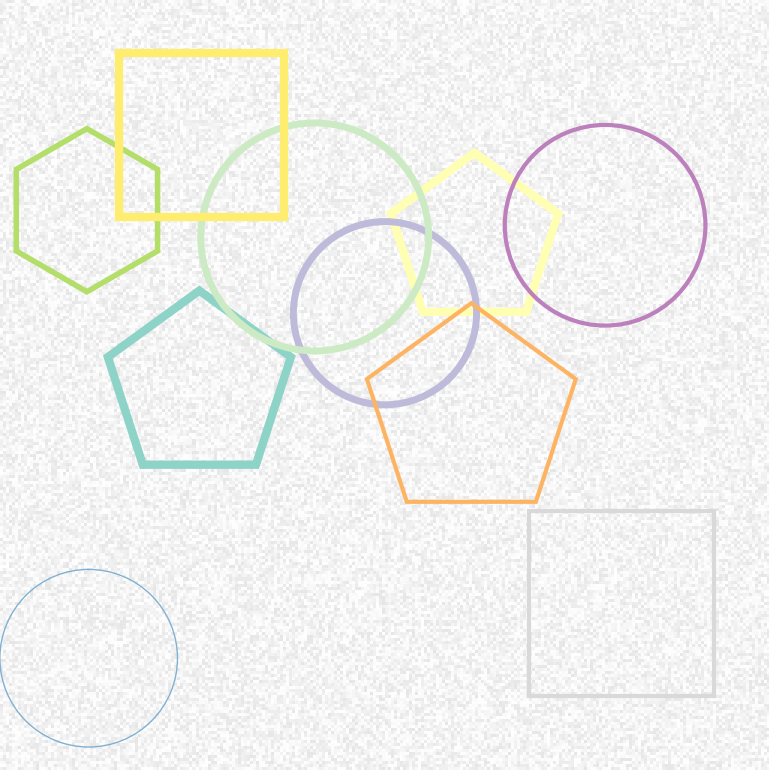[{"shape": "pentagon", "thickness": 3, "radius": 0.62, "center": [0.259, 0.498]}, {"shape": "pentagon", "thickness": 3, "radius": 0.57, "center": [0.616, 0.687]}, {"shape": "circle", "thickness": 2.5, "radius": 0.59, "center": [0.5, 0.593]}, {"shape": "circle", "thickness": 0.5, "radius": 0.58, "center": [0.115, 0.145]}, {"shape": "pentagon", "thickness": 1.5, "radius": 0.71, "center": [0.612, 0.464]}, {"shape": "hexagon", "thickness": 2, "radius": 0.53, "center": [0.113, 0.727]}, {"shape": "square", "thickness": 1.5, "radius": 0.6, "center": [0.807, 0.216]}, {"shape": "circle", "thickness": 1.5, "radius": 0.65, "center": [0.786, 0.707]}, {"shape": "circle", "thickness": 2.5, "radius": 0.74, "center": [0.409, 0.692]}, {"shape": "square", "thickness": 3, "radius": 0.53, "center": [0.261, 0.825]}]